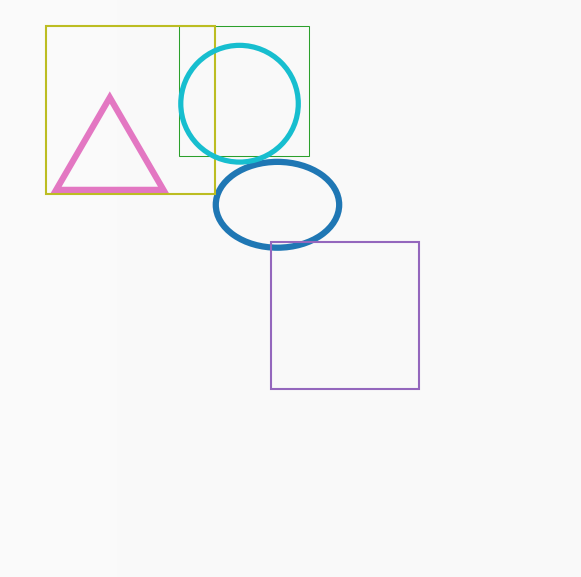[{"shape": "oval", "thickness": 3, "radius": 0.53, "center": [0.477, 0.645]}, {"shape": "square", "thickness": 0.5, "radius": 0.56, "center": [0.419, 0.842]}, {"shape": "square", "thickness": 1, "radius": 0.64, "center": [0.594, 0.453]}, {"shape": "triangle", "thickness": 3, "radius": 0.53, "center": [0.189, 0.724]}, {"shape": "square", "thickness": 1, "radius": 0.73, "center": [0.224, 0.809]}, {"shape": "circle", "thickness": 2.5, "radius": 0.51, "center": [0.412, 0.82]}]